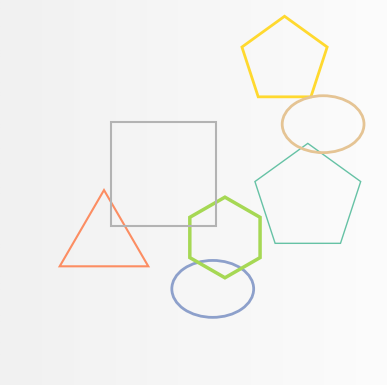[{"shape": "pentagon", "thickness": 1, "radius": 0.72, "center": [0.794, 0.484]}, {"shape": "triangle", "thickness": 1.5, "radius": 0.66, "center": [0.268, 0.374]}, {"shape": "oval", "thickness": 2, "radius": 0.53, "center": [0.549, 0.25]}, {"shape": "hexagon", "thickness": 2.5, "radius": 0.52, "center": [0.58, 0.383]}, {"shape": "pentagon", "thickness": 2, "radius": 0.58, "center": [0.734, 0.842]}, {"shape": "oval", "thickness": 2, "radius": 0.53, "center": [0.834, 0.677]}, {"shape": "square", "thickness": 1.5, "radius": 0.68, "center": [0.423, 0.547]}]